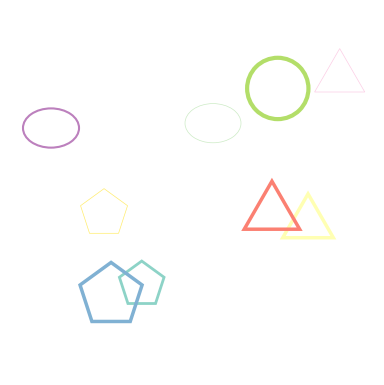[{"shape": "pentagon", "thickness": 2, "radius": 0.3, "center": [0.368, 0.261]}, {"shape": "triangle", "thickness": 2.5, "radius": 0.38, "center": [0.8, 0.42]}, {"shape": "triangle", "thickness": 2.5, "radius": 0.42, "center": [0.706, 0.446]}, {"shape": "pentagon", "thickness": 2.5, "radius": 0.42, "center": [0.289, 0.234]}, {"shape": "circle", "thickness": 3, "radius": 0.4, "center": [0.722, 0.77]}, {"shape": "triangle", "thickness": 0.5, "radius": 0.38, "center": [0.882, 0.799]}, {"shape": "oval", "thickness": 1.5, "radius": 0.36, "center": [0.132, 0.667]}, {"shape": "oval", "thickness": 0.5, "radius": 0.36, "center": [0.553, 0.68]}, {"shape": "pentagon", "thickness": 0.5, "radius": 0.32, "center": [0.27, 0.446]}]